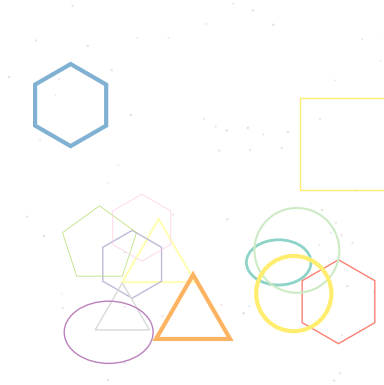[{"shape": "oval", "thickness": 2, "radius": 0.42, "center": [0.724, 0.318]}, {"shape": "triangle", "thickness": 1.5, "radius": 0.55, "center": [0.412, 0.322]}, {"shape": "hexagon", "thickness": 1, "radius": 0.44, "center": [0.343, 0.314]}, {"shape": "hexagon", "thickness": 1, "radius": 0.54, "center": [0.879, 0.216]}, {"shape": "hexagon", "thickness": 3, "radius": 0.53, "center": [0.183, 0.727]}, {"shape": "triangle", "thickness": 3, "radius": 0.56, "center": [0.501, 0.175]}, {"shape": "pentagon", "thickness": 0.5, "radius": 0.51, "center": [0.259, 0.364]}, {"shape": "hexagon", "thickness": 0.5, "radius": 0.44, "center": [0.368, 0.408]}, {"shape": "triangle", "thickness": 1, "radius": 0.41, "center": [0.318, 0.184]}, {"shape": "oval", "thickness": 1, "radius": 0.58, "center": [0.282, 0.137]}, {"shape": "circle", "thickness": 1.5, "radius": 0.55, "center": [0.771, 0.35]}, {"shape": "circle", "thickness": 3, "radius": 0.49, "center": [0.763, 0.238]}, {"shape": "square", "thickness": 1, "radius": 0.59, "center": [0.898, 0.626]}]